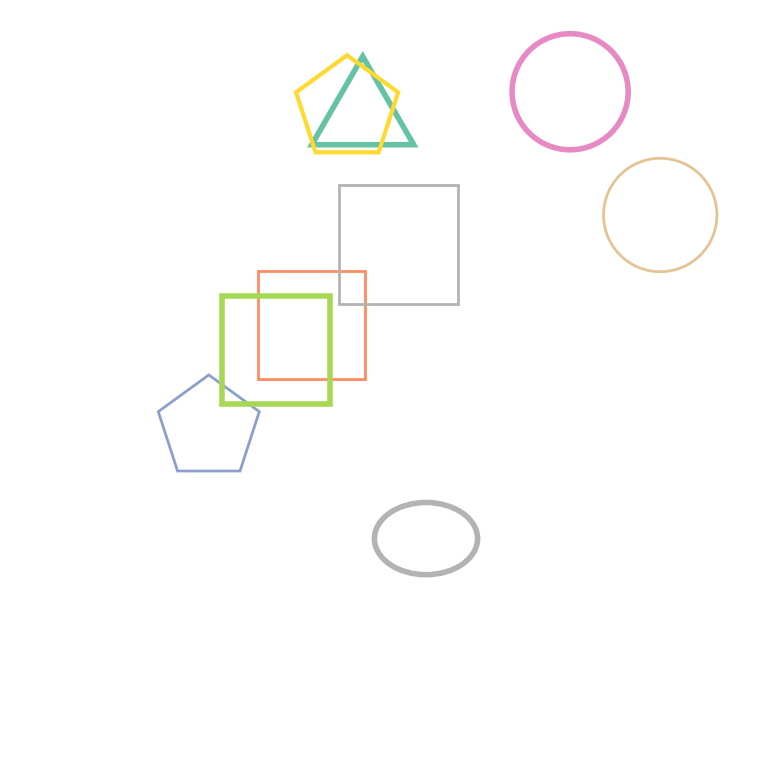[{"shape": "triangle", "thickness": 2, "radius": 0.38, "center": [0.471, 0.85]}, {"shape": "square", "thickness": 1, "radius": 0.35, "center": [0.404, 0.578]}, {"shape": "pentagon", "thickness": 1, "radius": 0.34, "center": [0.271, 0.444]}, {"shape": "circle", "thickness": 2, "radius": 0.38, "center": [0.74, 0.881]}, {"shape": "square", "thickness": 2, "radius": 0.35, "center": [0.358, 0.546]}, {"shape": "pentagon", "thickness": 1.5, "radius": 0.35, "center": [0.451, 0.859]}, {"shape": "circle", "thickness": 1, "radius": 0.37, "center": [0.857, 0.721]}, {"shape": "oval", "thickness": 2, "radius": 0.33, "center": [0.553, 0.301]}, {"shape": "square", "thickness": 1, "radius": 0.39, "center": [0.517, 0.683]}]